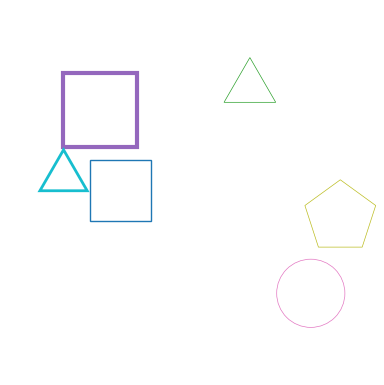[{"shape": "square", "thickness": 1, "radius": 0.4, "center": [0.312, 0.506]}, {"shape": "triangle", "thickness": 0.5, "radius": 0.39, "center": [0.649, 0.773]}, {"shape": "square", "thickness": 3, "radius": 0.48, "center": [0.26, 0.713]}, {"shape": "circle", "thickness": 0.5, "radius": 0.44, "center": [0.807, 0.238]}, {"shape": "pentagon", "thickness": 0.5, "radius": 0.48, "center": [0.884, 0.436]}, {"shape": "triangle", "thickness": 2, "radius": 0.35, "center": [0.165, 0.54]}]